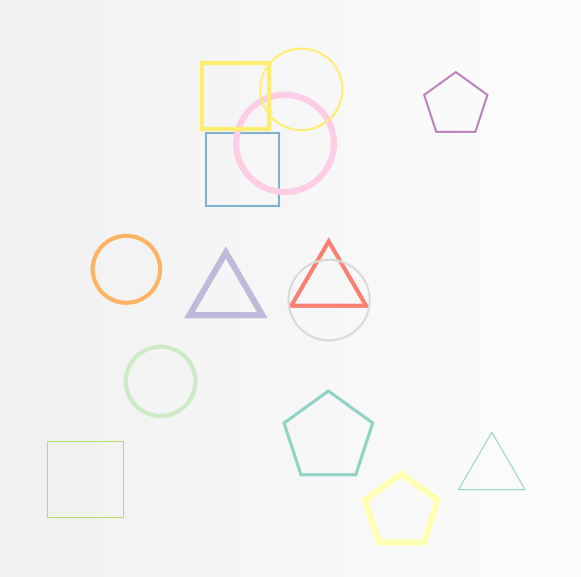[{"shape": "triangle", "thickness": 0.5, "radius": 0.33, "center": [0.846, 0.184]}, {"shape": "pentagon", "thickness": 1.5, "radius": 0.4, "center": [0.565, 0.242]}, {"shape": "pentagon", "thickness": 3, "radius": 0.33, "center": [0.691, 0.113]}, {"shape": "triangle", "thickness": 3, "radius": 0.36, "center": [0.389, 0.49]}, {"shape": "triangle", "thickness": 2, "radius": 0.37, "center": [0.566, 0.507]}, {"shape": "square", "thickness": 1, "radius": 0.31, "center": [0.418, 0.706]}, {"shape": "circle", "thickness": 2, "radius": 0.29, "center": [0.217, 0.533]}, {"shape": "square", "thickness": 0.5, "radius": 0.33, "center": [0.146, 0.17]}, {"shape": "circle", "thickness": 3, "radius": 0.42, "center": [0.49, 0.751]}, {"shape": "circle", "thickness": 1, "radius": 0.35, "center": [0.566, 0.479]}, {"shape": "pentagon", "thickness": 1, "radius": 0.29, "center": [0.784, 0.817]}, {"shape": "circle", "thickness": 2, "radius": 0.3, "center": [0.276, 0.339]}, {"shape": "square", "thickness": 2, "radius": 0.29, "center": [0.405, 0.833]}, {"shape": "circle", "thickness": 1, "radius": 0.35, "center": [0.519, 0.844]}]